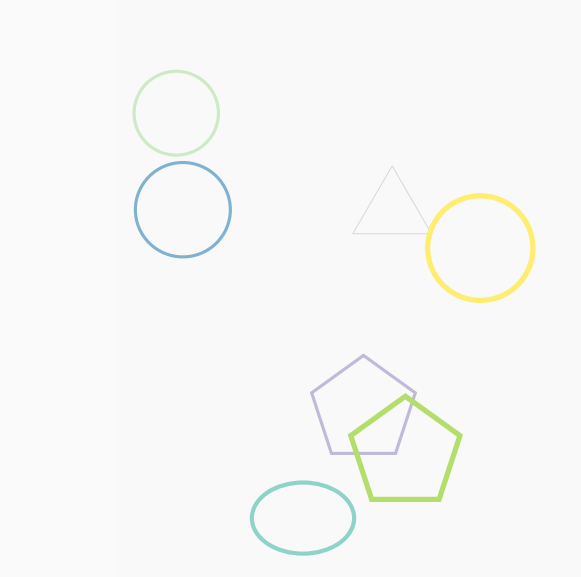[{"shape": "oval", "thickness": 2, "radius": 0.44, "center": [0.521, 0.102]}, {"shape": "pentagon", "thickness": 1.5, "radius": 0.47, "center": [0.625, 0.29]}, {"shape": "circle", "thickness": 1.5, "radius": 0.41, "center": [0.315, 0.636]}, {"shape": "pentagon", "thickness": 2.5, "radius": 0.49, "center": [0.697, 0.214]}, {"shape": "triangle", "thickness": 0.5, "radius": 0.39, "center": [0.675, 0.634]}, {"shape": "circle", "thickness": 1.5, "radius": 0.36, "center": [0.303, 0.803]}, {"shape": "circle", "thickness": 2.5, "radius": 0.45, "center": [0.826, 0.57]}]